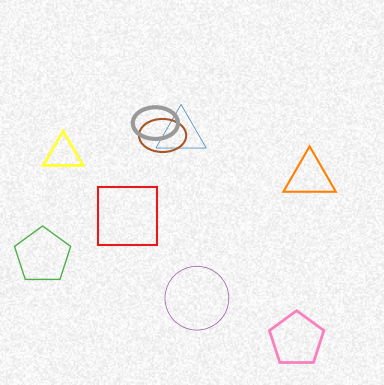[{"shape": "square", "thickness": 1.5, "radius": 0.38, "center": [0.332, 0.439]}, {"shape": "triangle", "thickness": 0.5, "radius": 0.38, "center": [0.47, 0.653]}, {"shape": "pentagon", "thickness": 1, "radius": 0.38, "center": [0.111, 0.336]}, {"shape": "circle", "thickness": 0.5, "radius": 0.41, "center": [0.511, 0.226]}, {"shape": "triangle", "thickness": 1.5, "radius": 0.39, "center": [0.804, 0.541]}, {"shape": "triangle", "thickness": 2, "radius": 0.3, "center": [0.164, 0.6]}, {"shape": "oval", "thickness": 1.5, "radius": 0.31, "center": [0.422, 0.648]}, {"shape": "pentagon", "thickness": 2, "radius": 0.37, "center": [0.77, 0.119]}, {"shape": "oval", "thickness": 3, "radius": 0.29, "center": [0.404, 0.68]}]